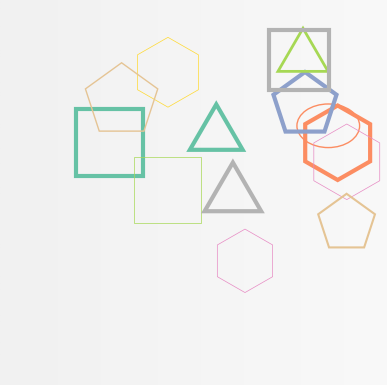[{"shape": "triangle", "thickness": 3, "radius": 0.39, "center": [0.558, 0.65]}, {"shape": "square", "thickness": 3, "radius": 0.43, "center": [0.282, 0.63]}, {"shape": "oval", "thickness": 1, "radius": 0.4, "center": [0.847, 0.673]}, {"shape": "hexagon", "thickness": 3, "radius": 0.48, "center": [0.871, 0.629]}, {"shape": "pentagon", "thickness": 3, "radius": 0.43, "center": [0.787, 0.727]}, {"shape": "hexagon", "thickness": 0.5, "radius": 0.41, "center": [0.632, 0.323]}, {"shape": "hexagon", "thickness": 0.5, "radius": 0.49, "center": [0.895, 0.58]}, {"shape": "square", "thickness": 0.5, "radius": 0.43, "center": [0.431, 0.507]}, {"shape": "triangle", "thickness": 2, "radius": 0.37, "center": [0.782, 0.852]}, {"shape": "hexagon", "thickness": 0.5, "radius": 0.45, "center": [0.433, 0.812]}, {"shape": "pentagon", "thickness": 1.5, "radius": 0.39, "center": [0.894, 0.42]}, {"shape": "pentagon", "thickness": 1, "radius": 0.49, "center": [0.314, 0.739]}, {"shape": "triangle", "thickness": 3, "radius": 0.42, "center": [0.601, 0.494]}, {"shape": "square", "thickness": 3, "radius": 0.39, "center": [0.771, 0.843]}]